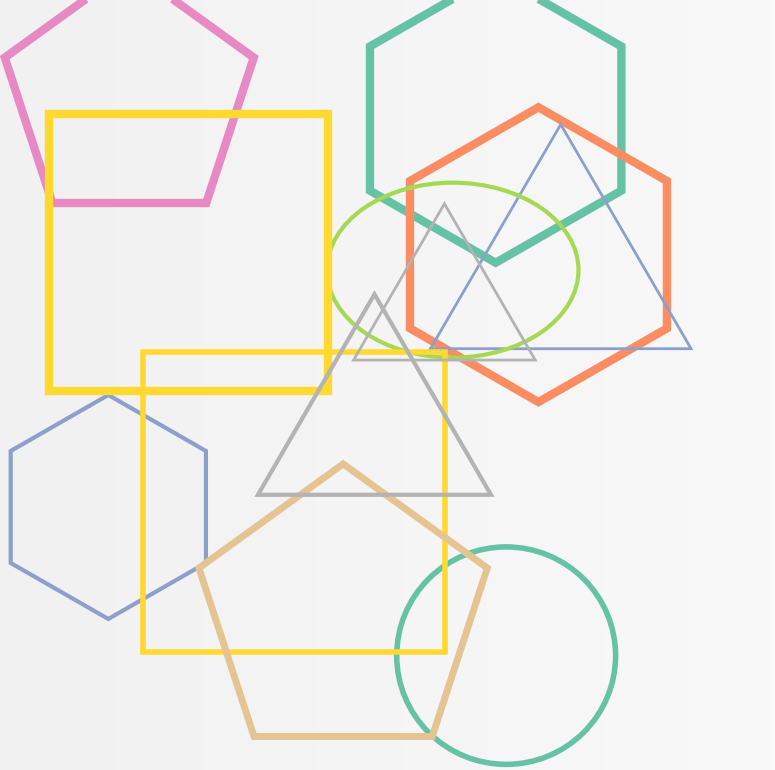[{"shape": "hexagon", "thickness": 3, "radius": 0.94, "center": [0.64, 0.846]}, {"shape": "circle", "thickness": 2, "radius": 0.71, "center": [0.653, 0.149]}, {"shape": "hexagon", "thickness": 3, "radius": 0.96, "center": [0.695, 0.669]}, {"shape": "hexagon", "thickness": 1.5, "radius": 0.73, "center": [0.14, 0.342]}, {"shape": "triangle", "thickness": 1, "radius": 0.97, "center": [0.724, 0.644]}, {"shape": "pentagon", "thickness": 3, "radius": 0.84, "center": [0.167, 0.873]}, {"shape": "oval", "thickness": 1.5, "radius": 0.81, "center": [0.584, 0.649]}, {"shape": "square", "thickness": 3, "radius": 0.9, "center": [0.243, 0.672]}, {"shape": "square", "thickness": 2, "radius": 0.97, "center": [0.379, 0.348]}, {"shape": "pentagon", "thickness": 2.5, "radius": 0.98, "center": [0.443, 0.202]}, {"shape": "triangle", "thickness": 1, "radius": 0.68, "center": [0.573, 0.6]}, {"shape": "triangle", "thickness": 1.5, "radius": 0.87, "center": [0.483, 0.444]}]